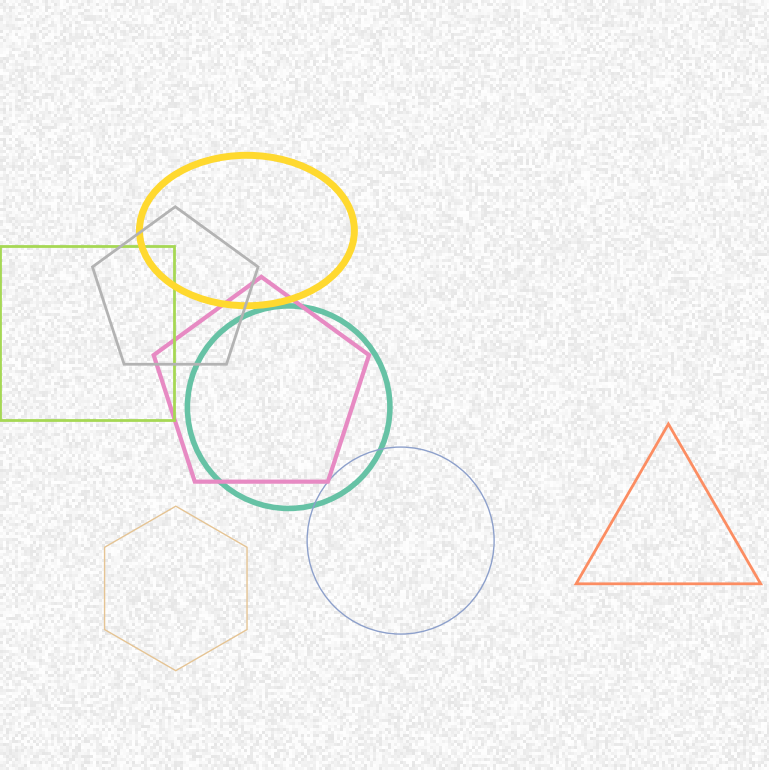[{"shape": "circle", "thickness": 2, "radius": 0.66, "center": [0.375, 0.471]}, {"shape": "triangle", "thickness": 1, "radius": 0.69, "center": [0.868, 0.311]}, {"shape": "circle", "thickness": 0.5, "radius": 0.61, "center": [0.52, 0.298]}, {"shape": "pentagon", "thickness": 1.5, "radius": 0.74, "center": [0.339, 0.493]}, {"shape": "square", "thickness": 1, "radius": 0.56, "center": [0.113, 0.568]}, {"shape": "oval", "thickness": 2.5, "radius": 0.7, "center": [0.321, 0.701]}, {"shape": "hexagon", "thickness": 0.5, "radius": 0.53, "center": [0.228, 0.236]}, {"shape": "pentagon", "thickness": 1, "radius": 0.57, "center": [0.228, 0.618]}]